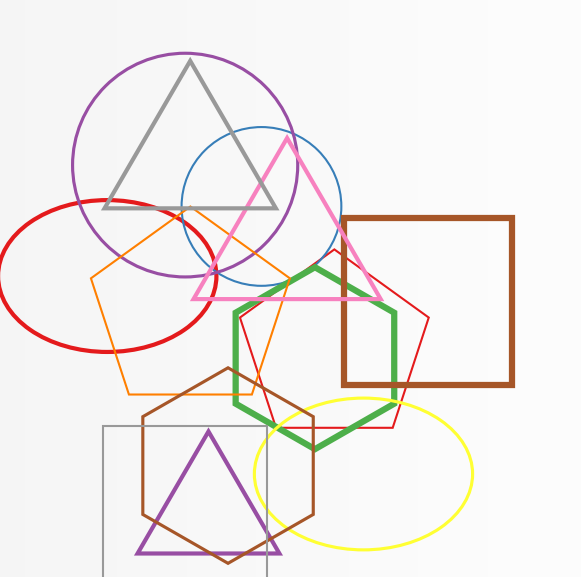[{"shape": "pentagon", "thickness": 1, "radius": 0.85, "center": [0.575, 0.396]}, {"shape": "oval", "thickness": 2, "radius": 0.94, "center": [0.185, 0.521]}, {"shape": "circle", "thickness": 1, "radius": 0.69, "center": [0.45, 0.642]}, {"shape": "hexagon", "thickness": 3, "radius": 0.79, "center": [0.542, 0.379]}, {"shape": "triangle", "thickness": 2, "radius": 0.7, "center": [0.359, 0.111]}, {"shape": "circle", "thickness": 1.5, "radius": 0.97, "center": [0.319, 0.713]}, {"shape": "pentagon", "thickness": 1, "radius": 0.9, "center": [0.328, 0.462]}, {"shape": "oval", "thickness": 1.5, "radius": 0.94, "center": [0.625, 0.178]}, {"shape": "square", "thickness": 3, "radius": 0.72, "center": [0.736, 0.477]}, {"shape": "hexagon", "thickness": 1.5, "radius": 0.85, "center": [0.392, 0.193]}, {"shape": "triangle", "thickness": 2, "radius": 0.93, "center": [0.494, 0.574]}, {"shape": "triangle", "thickness": 2, "radius": 0.85, "center": [0.327, 0.723]}, {"shape": "square", "thickness": 1, "radius": 0.7, "center": [0.319, 0.12]}]